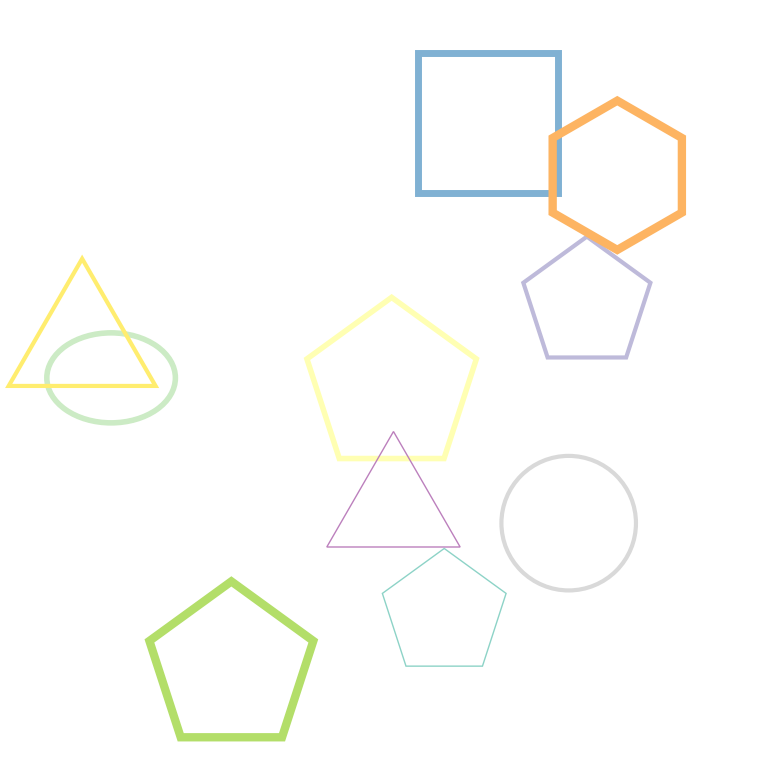[{"shape": "pentagon", "thickness": 0.5, "radius": 0.42, "center": [0.577, 0.203]}, {"shape": "pentagon", "thickness": 2, "radius": 0.58, "center": [0.509, 0.498]}, {"shape": "pentagon", "thickness": 1.5, "radius": 0.43, "center": [0.762, 0.606]}, {"shape": "square", "thickness": 2.5, "radius": 0.46, "center": [0.634, 0.84]}, {"shape": "hexagon", "thickness": 3, "radius": 0.48, "center": [0.802, 0.772]}, {"shape": "pentagon", "thickness": 3, "radius": 0.56, "center": [0.3, 0.133]}, {"shape": "circle", "thickness": 1.5, "radius": 0.44, "center": [0.739, 0.321]}, {"shape": "triangle", "thickness": 0.5, "radius": 0.5, "center": [0.511, 0.34]}, {"shape": "oval", "thickness": 2, "radius": 0.42, "center": [0.144, 0.509]}, {"shape": "triangle", "thickness": 1.5, "radius": 0.55, "center": [0.107, 0.554]}]